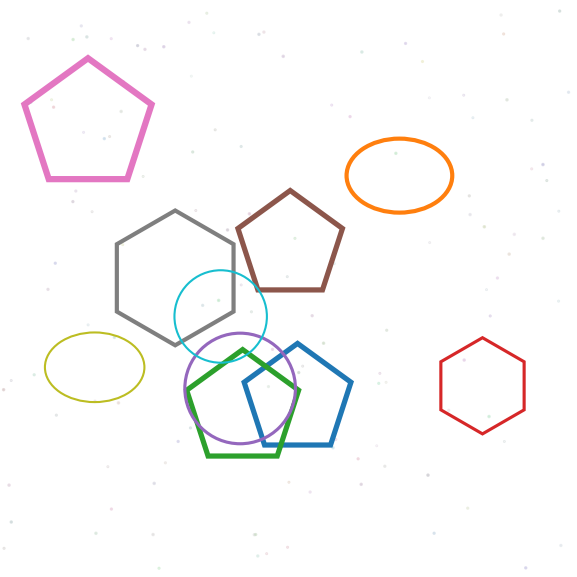[{"shape": "pentagon", "thickness": 2.5, "radius": 0.49, "center": [0.515, 0.307]}, {"shape": "oval", "thickness": 2, "radius": 0.46, "center": [0.692, 0.695]}, {"shape": "pentagon", "thickness": 2.5, "radius": 0.51, "center": [0.42, 0.292]}, {"shape": "hexagon", "thickness": 1.5, "radius": 0.42, "center": [0.835, 0.331]}, {"shape": "circle", "thickness": 1.5, "radius": 0.48, "center": [0.416, 0.326]}, {"shape": "pentagon", "thickness": 2.5, "radius": 0.48, "center": [0.503, 0.574]}, {"shape": "pentagon", "thickness": 3, "radius": 0.58, "center": [0.152, 0.783]}, {"shape": "hexagon", "thickness": 2, "radius": 0.58, "center": [0.303, 0.518]}, {"shape": "oval", "thickness": 1, "radius": 0.43, "center": [0.164, 0.363]}, {"shape": "circle", "thickness": 1, "radius": 0.4, "center": [0.382, 0.451]}]